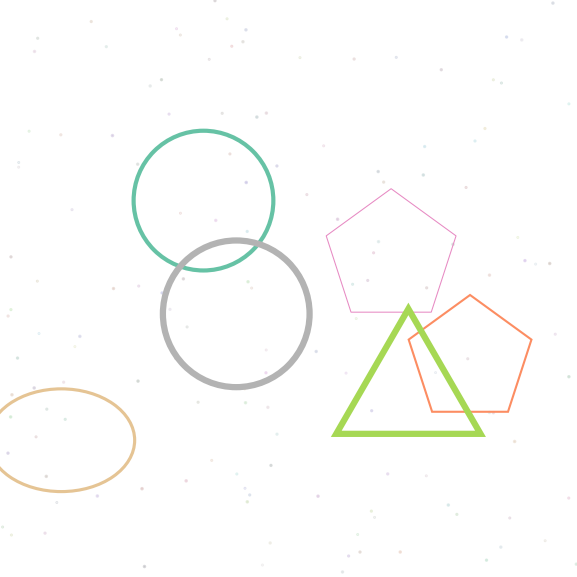[{"shape": "circle", "thickness": 2, "radius": 0.6, "center": [0.352, 0.652]}, {"shape": "pentagon", "thickness": 1, "radius": 0.56, "center": [0.814, 0.377]}, {"shape": "pentagon", "thickness": 0.5, "radius": 0.59, "center": [0.677, 0.554]}, {"shape": "triangle", "thickness": 3, "radius": 0.72, "center": [0.707, 0.32]}, {"shape": "oval", "thickness": 1.5, "radius": 0.64, "center": [0.106, 0.237]}, {"shape": "circle", "thickness": 3, "radius": 0.63, "center": [0.409, 0.456]}]